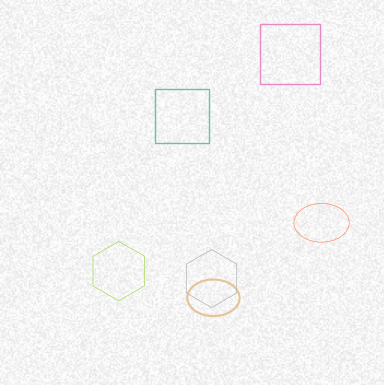[{"shape": "square", "thickness": 1, "radius": 0.35, "center": [0.472, 0.699]}, {"shape": "oval", "thickness": 0.5, "radius": 0.36, "center": [0.835, 0.421]}, {"shape": "square", "thickness": 1, "radius": 0.39, "center": [0.753, 0.86]}, {"shape": "hexagon", "thickness": 0.5, "radius": 0.39, "center": [0.308, 0.296]}, {"shape": "oval", "thickness": 1.5, "radius": 0.34, "center": [0.554, 0.226]}, {"shape": "hexagon", "thickness": 0.5, "radius": 0.38, "center": [0.55, 0.276]}]